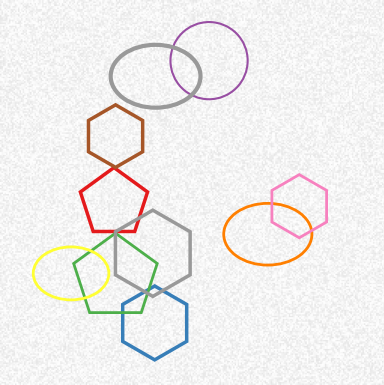[{"shape": "pentagon", "thickness": 2.5, "radius": 0.46, "center": [0.296, 0.473]}, {"shape": "hexagon", "thickness": 2.5, "radius": 0.48, "center": [0.402, 0.161]}, {"shape": "pentagon", "thickness": 2, "radius": 0.57, "center": [0.3, 0.28]}, {"shape": "circle", "thickness": 1.5, "radius": 0.5, "center": [0.543, 0.842]}, {"shape": "oval", "thickness": 2, "radius": 0.57, "center": [0.696, 0.392]}, {"shape": "oval", "thickness": 2, "radius": 0.49, "center": [0.185, 0.29]}, {"shape": "hexagon", "thickness": 2.5, "radius": 0.41, "center": [0.3, 0.646]}, {"shape": "hexagon", "thickness": 2, "radius": 0.41, "center": [0.777, 0.464]}, {"shape": "hexagon", "thickness": 2.5, "radius": 0.56, "center": [0.397, 0.342]}, {"shape": "oval", "thickness": 3, "radius": 0.58, "center": [0.404, 0.802]}]